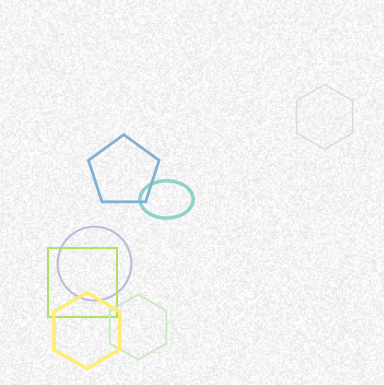[{"shape": "oval", "thickness": 2.5, "radius": 0.35, "center": [0.433, 0.482]}, {"shape": "circle", "thickness": 1.5, "radius": 0.48, "center": [0.246, 0.315]}, {"shape": "pentagon", "thickness": 2, "radius": 0.48, "center": [0.322, 0.554]}, {"shape": "square", "thickness": 1.5, "radius": 0.45, "center": [0.214, 0.265]}, {"shape": "hexagon", "thickness": 1, "radius": 0.42, "center": [0.843, 0.697]}, {"shape": "hexagon", "thickness": 1.5, "radius": 0.42, "center": [0.359, 0.15]}, {"shape": "hexagon", "thickness": 2.5, "radius": 0.49, "center": [0.226, 0.141]}]